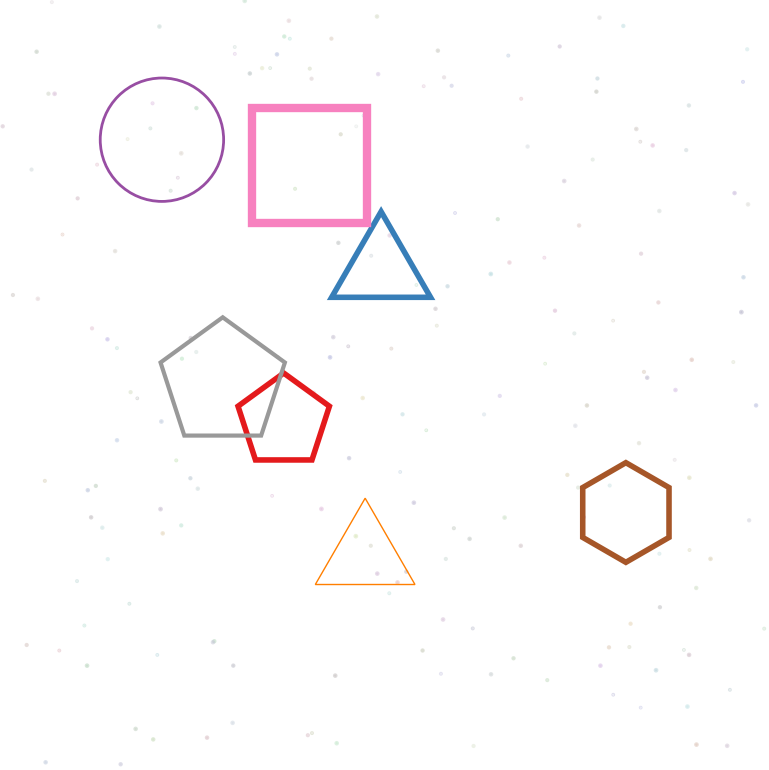[{"shape": "pentagon", "thickness": 2, "radius": 0.31, "center": [0.368, 0.453]}, {"shape": "triangle", "thickness": 2, "radius": 0.37, "center": [0.495, 0.651]}, {"shape": "circle", "thickness": 1, "radius": 0.4, "center": [0.21, 0.819]}, {"shape": "triangle", "thickness": 0.5, "radius": 0.37, "center": [0.474, 0.278]}, {"shape": "hexagon", "thickness": 2, "radius": 0.32, "center": [0.813, 0.334]}, {"shape": "square", "thickness": 3, "radius": 0.37, "center": [0.403, 0.785]}, {"shape": "pentagon", "thickness": 1.5, "radius": 0.42, "center": [0.289, 0.503]}]